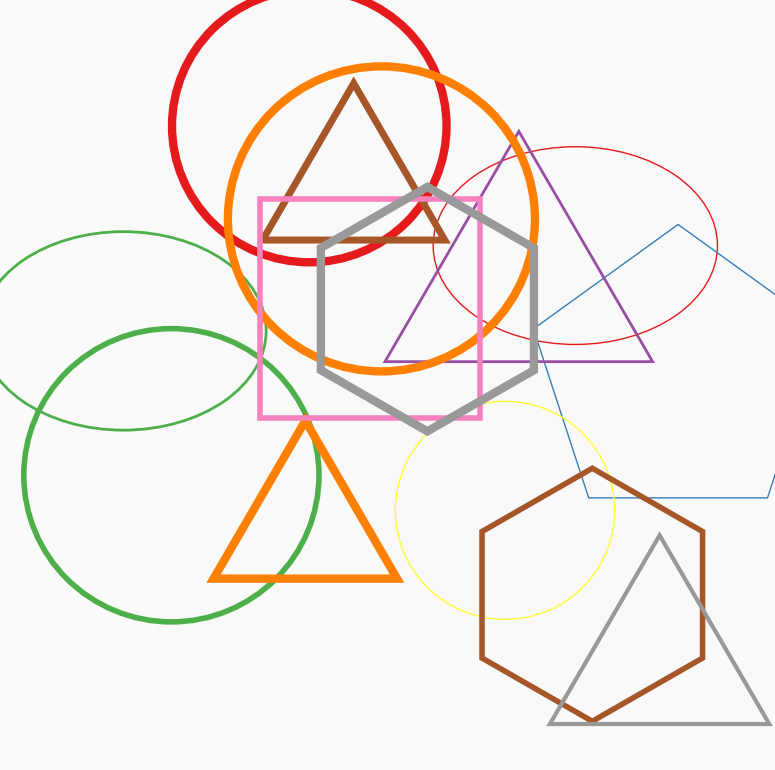[{"shape": "circle", "thickness": 3, "radius": 0.89, "center": [0.399, 0.836]}, {"shape": "oval", "thickness": 0.5, "radius": 0.92, "center": [0.742, 0.681]}, {"shape": "pentagon", "thickness": 0.5, "radius": 0.98, "center": [0.875, 0.512]}, {"shape": "oval", "thickness": 1, "radius": 0.92, "center": [0.159, 0.57]}, {"shape": "circle", "thickness": 2, "radius": 0.95, "center": [0.221, 0.383]}, {"shape": "triangle", "thickness": 1, "radius": 1.0, "center": [0.669, 0.63]}, {"shape": "triangle", "thickness": 3, "radius": 0.68, "center": [0.394, 0.317]}, {"shape": "circle", "thickness": 3, "radius": 0.99, "center": [0.492, 0.716]}, {"shape": "circle", "thickness": 0.5, "radius": 0.71, "center": [0.652, 0.337]}, {"shape": "hexagon", "thickness": 2, "radius": 0.82, "center": [0.764, 0.228]}, {"shape": "triangle", "thickness": 2.5, "radius": 0.68, "center": [0.456, 0.756]}, {"shape": "square", "thickness": 2, "radius": 0.71, "center": [0.477, 0.599]}, {"shape": "triangle", "thickness": 1.5, "radius": 0.82, "center": [0.851, 0.141]}, {"shape": "hexagon", "thickness": 3, "radius": 0.79, "center": [0.551, 0.599]}]